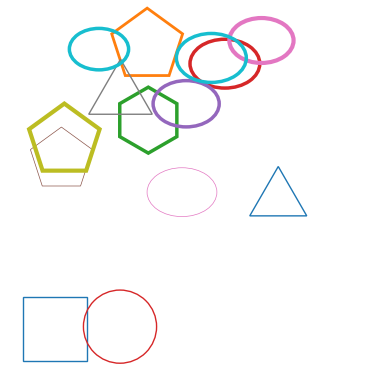[{"shape": "square", "thickness": 1, "radius": 0.41, "center": [0.143, 0.145]}, {"shape": "triangle", "thickness": 1, "radius": 0.43, "center": [0.723, 0.482]}, {"shape": "pentagon", "thickness": 2, "radius": 0.48, "center": [0.382, 0.882]}, {"shape": "hexagon", "thickness": 2.5, "radius": 0.43, "center": [0.385, 0.688]}, {"shape": "circle", "thickness": 1, "radius": 0.48, "center": [0.312, 0.152]}, {"shape": "oval", "thickness": 2.5, "radius": 0.45, "center": [0.584, 0.835]}, {"shape": "oval", "thickness": 2.5, "radius": 0.43, "center": [0.484, 0.73]}, {"shape": "pentagon", "thickness": 0.5, "radius": 0.42, "center": [0.159, 0.585]}, {"shape": "oval", "thickness": 3, "radius": 0.42, "center": [0.679, 0.895]}, {"shape": "oval", "thickness": 0.5, "radius": 0.45, "center": [0.473, 0.501]}, {"shape": "triangle", "thickness": 1, "radius": 0.48, "center": [0.313, 0.751]}, {"shape": "pentagon", "thickness": 3, "radius": 0.48, "center": [0.167, 0.635]}, {"shape": "oval", "thickness": 2.5, "radius": 0.45, "center": [0.549, 0.85]}, {"shape": "oval", "thickness": 2.5, "radius": 0.38, "center": [0.257, 0.872]}]